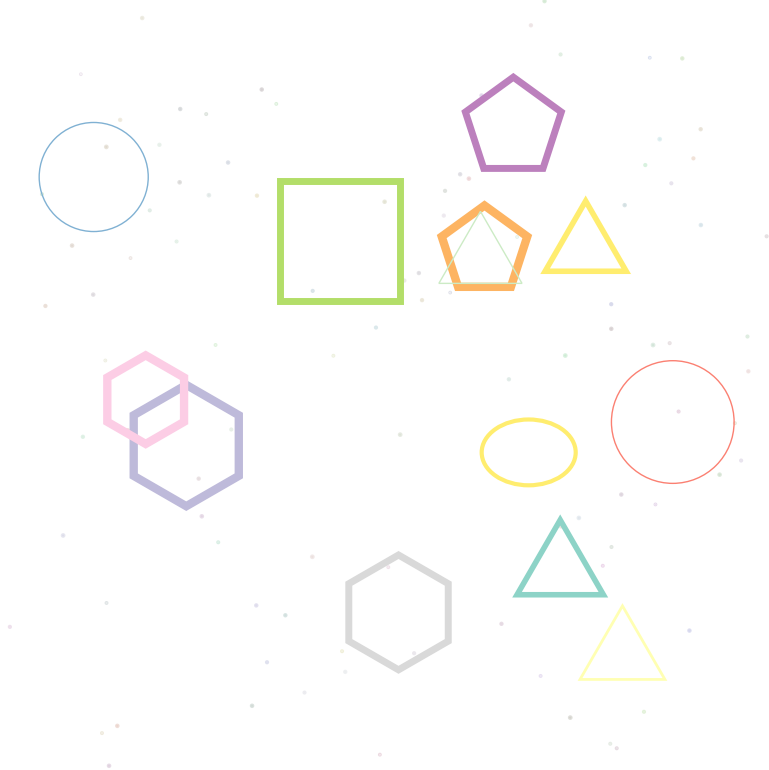[{"shape": "triangle", "thickness": 2, "radius": 0.32, "center": [0.728, 0.26]}, {"shape": "triangle", "thickness": 1, "radius": 0.32, "center": [0.808, 0.149]}, {"shape": "hexagon", "thickness": 3, "radius": 0.39, "center": [0.242, 0.421]}, {"shape": "circle", "thickness": 0.5, "radius": 0.4, "center": [0.874, 0.452]}, {"shape": "circle", "thickness": 0.5, "radius": 0.35, "center": [0.122, 0.77]}, {"shape": "pentagon", "thickness": 3, "radius": 0.29, "center": [0.629, 0.675]}, {"shape": "square", "thickness": 2.5, "radius": 0.39, "center": [0.442, 0.687]}, {"shape": "hexagon", "thickness": 3, "radius": 0.29, "center": [0.189, 0.481]}, {"shape": "hexagon", "thickness": 2.5, "radius": 0.37, "center": [0.518, 0.205]}, {"shape": "pentagon", "thickness": 2.5, "radius": 0.33, "center": [0.667, 0.834]}, {"shape": "triangle", "thickness": 0.5, "radius": 0.31, "center": [0.624, 0.663]}, {"shape": "triangle", "thickness": 2, "radius": 0.3, "center": [0.761, 0.678]}, {"shape": "oval", "thickness": 1.5, "radius": 0.31, "center": [0.687, 0.412]}]